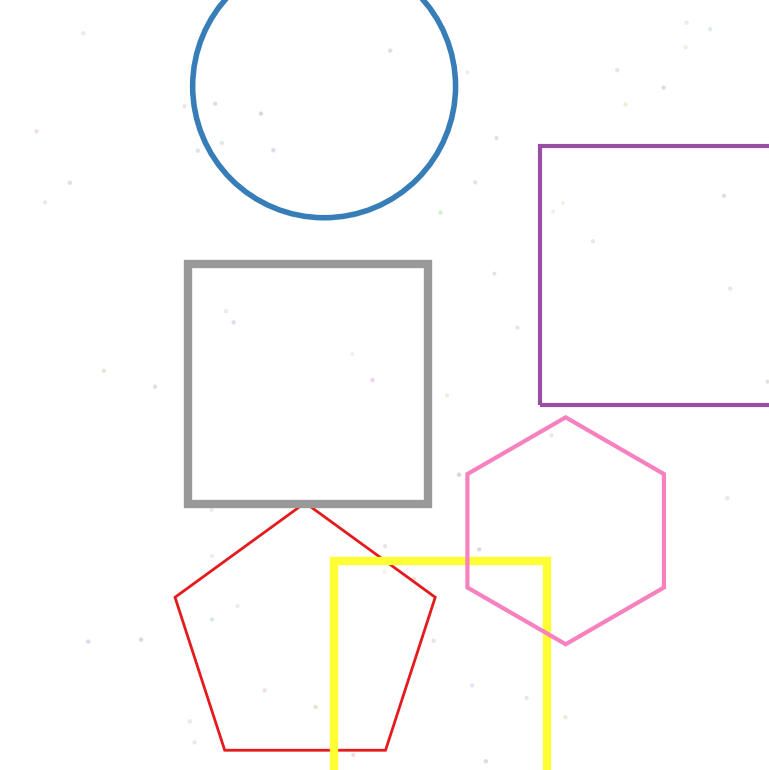[{"shape": "pentagon", "thickness": 1, "radius": 0.89, "center": [0.396, 0.169]}, {"shape": "circle", "thickness": 2, "radius": 0.85, "center": [0.421, 0.888]}, {"shape": "square", "thickness": 1.5, "radius": 0.84, "center": [0.869, 0.642]}, {"shape": "square", "thickness": 3, "radius": 0.69, "center": [0.572, 0.133]}, {"shape": "hexagon", "thickness": 1.5, "radius": 0.74, "center": [0.735, 0.311]}, {"shape": "square", "thickness": 3, "radius": 0.78, "center": [0.399, 0.502]}]